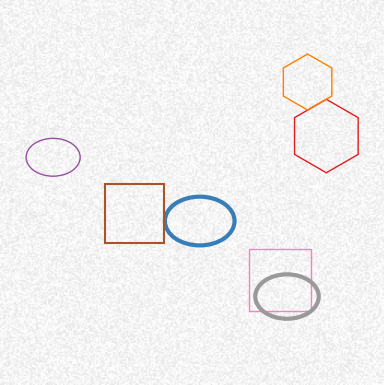[{"shape": "hexagon", "thickness": 1, "radius": 0.48, "center": [0.848, 0.647]}, {"shape": "oval", "thickness": 3, "radius": 0.45, "center": [0.519, 0.426]}, {"shape": "oval", "thickness": 1, "radius": 0.35, "center": [0.138, 0.591]}, {"shape": "hexagon", "thickness": 1, "radius": 0.36, "center": [0.799, 0.787]}, {"shape": "square", "thickness": 1.5, "radius": 0.39, "center": [0.35, 0.445]}, {"shape": "square", "thickness": 1, "radius": 0.41, "center": [0.727, 0.273]}, {"shape": "oval", "thickness": 3, "radius": 0.41, "center": [0.745, 0.23]}]